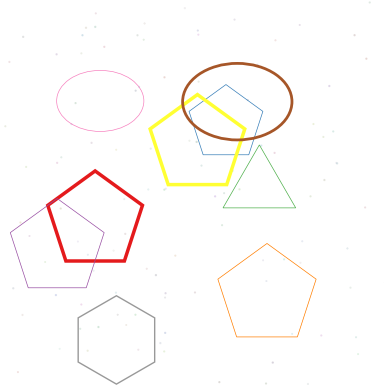[{"shape": "pentagon", "thickness": 2.5, "radius": 0.65, "center": [0.247, 0.427]}, {"shape": "pentagon", "thickness": 0.5, "radius": 0.5, "center": [0.587, 0.68]}, {"shape": "triangle", "thickness": 0.5, "radius": 0.55, "center": [0.674, 0.515]}, {"shape": "pentagon", "thickness": 0.5, "radius": 0.64, "center": [0.149, 0.356]}, {"shape": "pentagon", "thickness": 0.5, "radius": 0.67, "center": [0.694, 0.233]}, {"shape": "pentagon", "thickness": 2.5, "radius": 0.65, "center": [0.513, 0.625]}, {"shape": "oval", "thickness": 2, "radius": 0.71, "center": [0.616, 0.736]}, {"shape": "oval", "thickness": 0.5, "radius": 0.57, "center": [0.26, 0.738]}, {"shape": "hexagon", "thickness": 1, "radius": 0.57, "center": [0.302, 0.117]}]